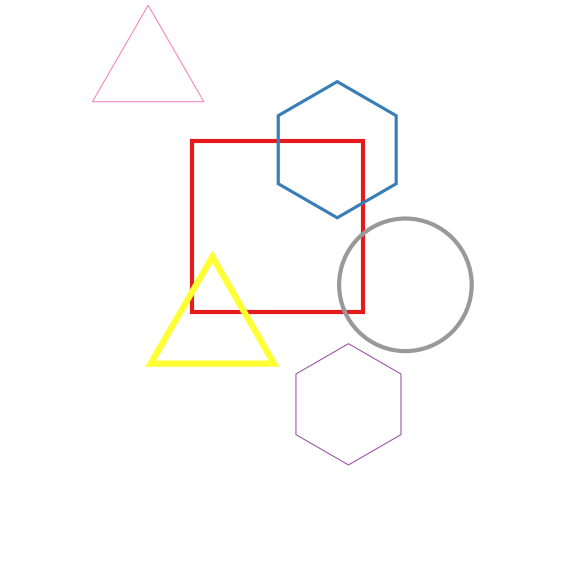[{"shape": "square", "thickness": 2, "radius": 0.74, "center": [0.48, 0.607]}, {"shape": "hexagon", "thickness": 1.5, "radius": 0.59, "center": [0.584, 0.74]}, {"shape": "hexagon", "thickness": 0.5, "radius": 0.52, "center": [0.603, 0.299]}, {"shape": "triangle", "thickness": 3, "radius": 0.62, "center": [0.368, 0.431]}, {"shape": "triangle", "thickness": 0.5, "radius": 0.56, "center": [0.257, 0.879]}, {"shape": "circle", "thickness": 2, "radius": 0.57, "center": [0.702, 0.506]}]